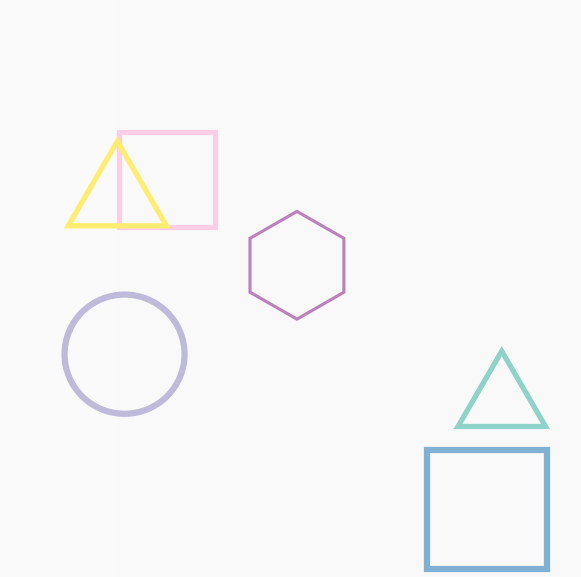[{"shape": "triangle", "thickness": 2.5, "radius": 0.43, "center": [0.863, 0.304]}, {"shape": "circle", "thickness": 3, "radius": 0.52, "center": [0.214, 0.386]}, {"shape": "square", "thickness": 3, "radius": 0.52, "center": [0.838, 0.116]}, {"shape": "square", "thickness": 2.5, "radius": 0.41, "center": [0.288, 0.688]}, {"shape": "hexagon", "thickness": 1.5, "radius": 0.47, "center": [0.511, 0.54]}, {"shape": "triangle", "thickness": 2.5, "radius": 0.49, "center": [0.202, 0.657]}]